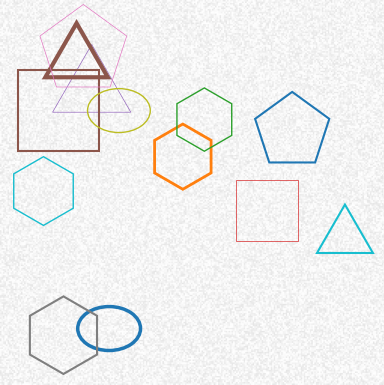[{"shape": "oval", "thickness": 2.5, "radius": 0.41, "center": [0.283, 0.147]}, {"shape": "pentagon", "thickness": 1.5, "radius": 0.51, "center": [0.759, 0.66]}, {"shape": "hexagon", "thickness": 2, "radius": 0.42, "center": [0.475, 0.593]}, {"shape": "hexagon", "thickness": 1, "radius": 0.41, "center": [0.531, 0.689]}, {"shape": "square", "thickness": 0.5, "radius": 0.4, "center": [0.694, 0.453]}, {"shape": "triangle", "thickness": 0.5, "radius": 0.59, "center": [0.238, 0.767]}, {"shape": "square", "thickness": 1.5, "radius": 0.53, "center": [0.152, 0.713]}, {"shape": "triangle", "thickness": 3, "radius": 0.47, "center": [0.199, 0.846]}, {"shape": "pentagon", "thickness": 0.5, "radius": 0.59, "center": [0.216, 0.87]}, {"shape": "hexagon", "thickness": 1.5, "radius": 0.5, "center": [0.165, 0.129]}, {"shape": "oval", "thickness": 1, "radius": 0.41, "center": [0.309, 0.713]}, {"shape": "triangle", "thickness": 1.5, "radius": 0.42, "center": [0.896, 0.385]}, {"shape": "hexagon", "thickness": 1, "radius": 0.45, "center": [0.113, 0.504]}]